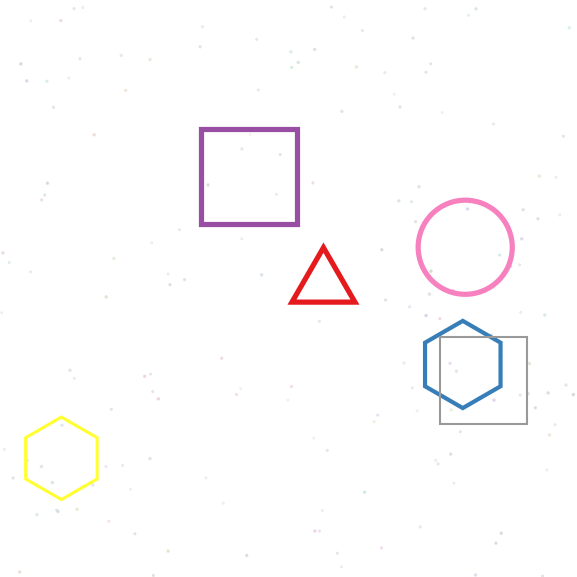[{"shape": "triangle", "thickness": 2.5, "radius": 0.31, "center": [0.56, 0.507]}, {"shape": "hexagon", "thickness": 2, "radius": 0.38, "center": [0.801, 0.368]}, {"shape": "square", "thickness": 2.5, "radius": 0.41, "center": [0.431, 0.694]}, {"shape": "hexagon", "thickness": 1.5, "radius": 0.36, "center": [0.106, 0.206]}, {"shape": "circle", "thickness": 2.5, "radius": 0.41, "center": [0.806, 0.571]}, {"shape": "square", "thickness": 1, "radius": 0.37, "center": [0.838, 0.34]}]